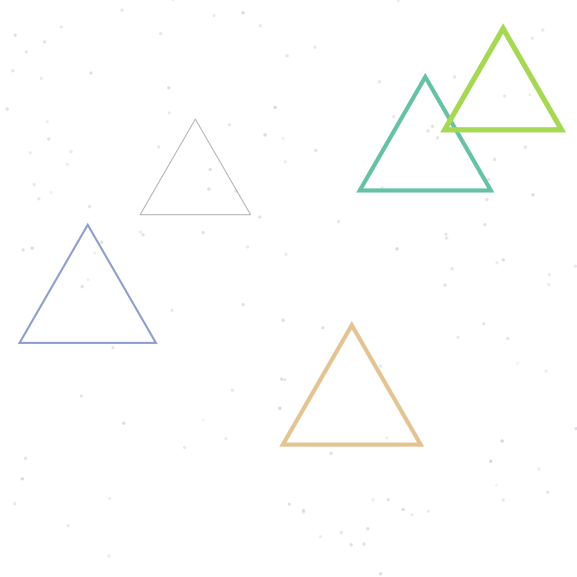[{"shape": "triangle", "thickness": 2, "radius": 0.66, "center": [0.736, 0.735]}, {"shape": "triangle", "thickness": 1, "radius": 0.68, "center": [0.152, 0.474]}, {"shape": "triangle", "thickness": 2.5, "radius": 0.58, "center": [0.871, 0.833]}, {"shape": "triangle", "thickness": 2, "radius": 0.69, "center": [0.609, 0.298]}, {"shape": "triangle", "thickness": 0.5, "radius": 0.55, "center": [0.338, 0.683]}]